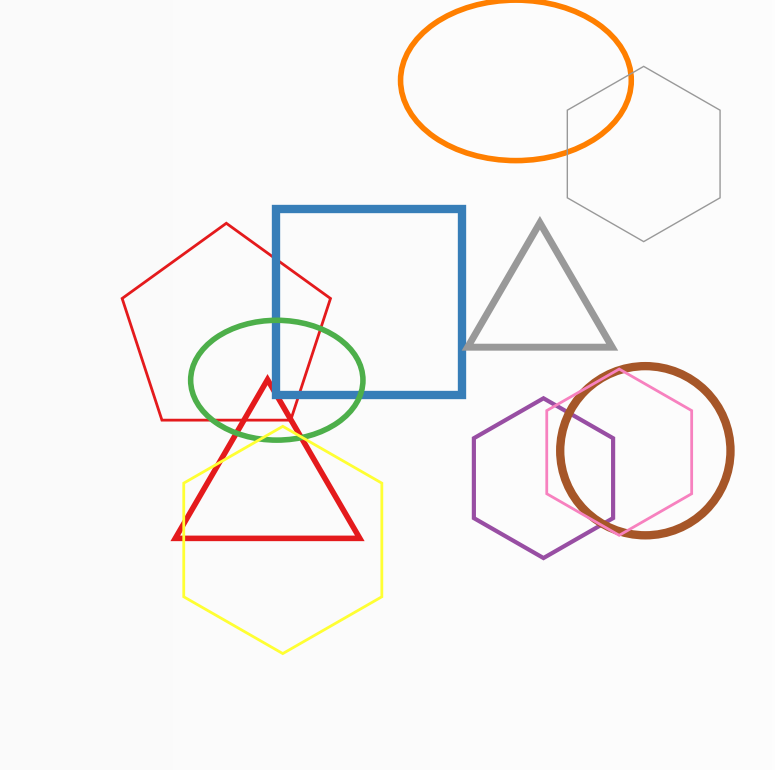[{"shape": "triangle", "thickness": 2, "radius": 0.69, "center": [0.345, 0.37]}, {"shape": "pentagon", "thickness": 1, "radius": 0.71, "center": [0.292, 0.569]}, {"shape": "square", "thickness": 3, "radius": 0.6, "center": [0.476, 0.608]}, {"shape": "oval", "thickness": 2, "radius": 0.56, "center": [0.357, 0.506]}, {"shape": "hexagon", "thickness": 1.5, "radius": 0.52, "center": [0.701, 0.379]}, {"shape": "oval", "thickness": 2, "radius": 0.74, "center": [0.666, 0.896]}, {"shape": "hexagon", "thickness": 1, "radius": 0.74, "center": [0.365, 0.299]}, {"shape": "circle", "thickness": 3, "radius": 0.55, "center": [0.833, 0.415]}, {"shape": "hexagon", "thickness": 1, "radius": 0.54, "center": [0.799, 0.413]}, {"shape": "triangle", "thickness": 2.5, "radius": 0.54, "center": [0.697, 0.603]}, {"shape": "hexagon", "thickness": 0.5, "radius": 0.57, "center": [0.831, 0.8]}]